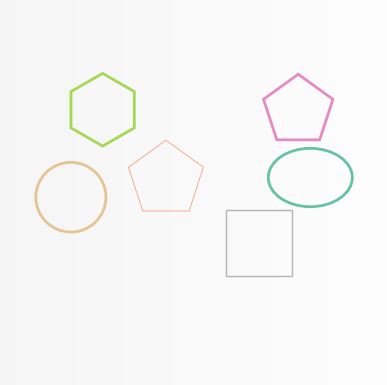[{"shape": "oval", "thickness": 2, "radius": 0.54, "center": [0.801, 0.539]}, {"shape": "pentagon", "thickness": 0.5, "radius": 0.51, "center": [0.428, 0.534]}, {"shape": "pentagon", "thickness": 2, "radius": 0.47, "center": [0.77, 0.713]}, {"shape": "hexagon", "thickness": 2, "radius": 0.47, "center": [0.265, 0.715]}, {"shape": "circle", "thickness": 2, "radius": 0.45, "center": [0.183, 0.488]}, {"shape": "square", "thickness": 1, "radius": 0.42, "center": [0.668, 0.369]}]